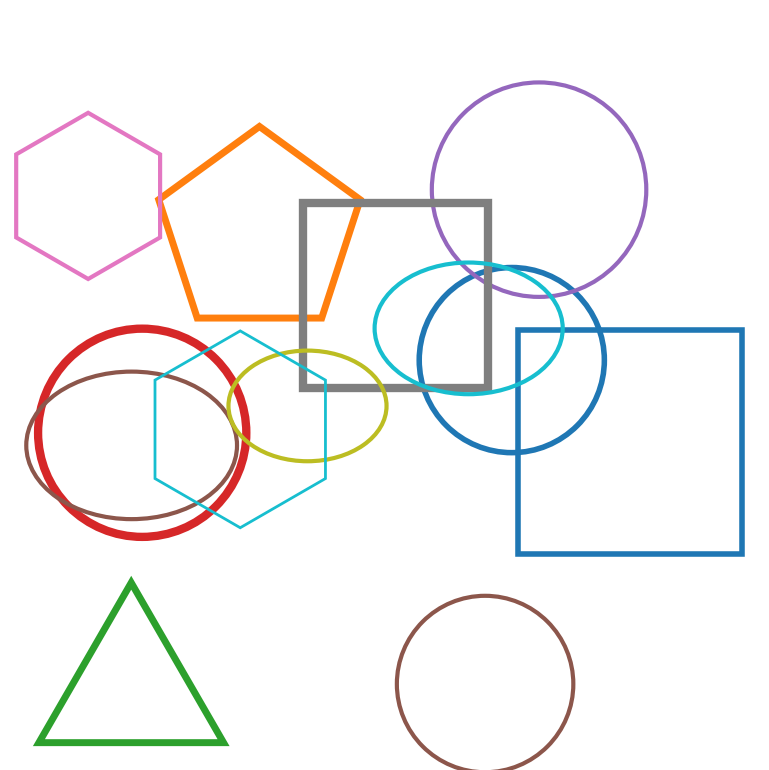[{"shape": "square", "thickness": 2, "radius": 0.73, "center": [0.818, 0.426]}, {"shape": "circle", "thickness": 2, "radius": 0.6, "center": [0.665, 0.532]}, {"shape": "pentagon", "thickness": 2.5, "radius": 0.69, "center": [0.337, 0.698]}, {"shape": "triangle", "thickness": 2.5, "radius": 0.69, "center": [0.17, 0.105]}, {"shape": "circle", "thickness": 3, "radius": 0.68, "center": [0.185, 0.438]}, {"shape": "circle", "thickness": 1.5, "radius": 0.7, "center": [0.7, 0.754]}, {"shape": "oval", "thickness": 1.5, "radius": 0.68, "center": [0.171, 0.422]}, {"shape": "circle", "thickness": 1.5, "radius": 0.57, "center": [0.63, 0.112]}, {"shape": "hexagon", "thickness": 1.5, "radius": 0.54, "center": [0.114, 0.746]}, {"shape": "square", "thickness": 3, "radius": 0.6, "center": [0.514, 0.616]}, {"shape": "oval", "thickness": 1.5, "radius": 0.51, "center": [0.399, 0.473]}, {"shape": "oval", "thickness": 1.5, "radius": 0.61, "center": [0.609, 0.574]}, {"shape": "hexagon", "thickness": 1, "radius": 0.64, "center": [0.312, 0.442]}]